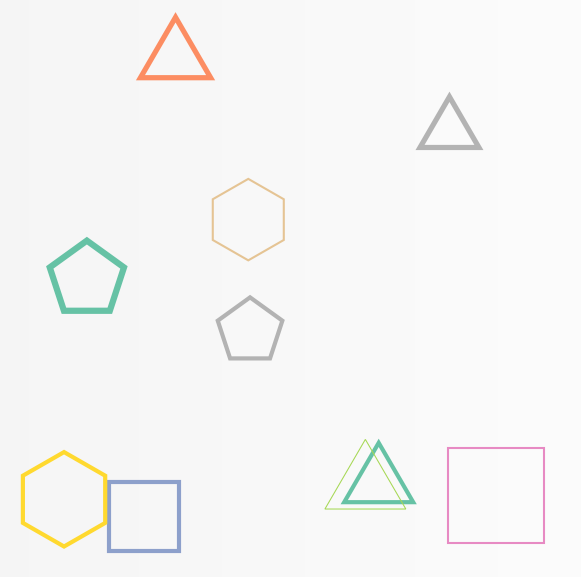[{"shape": "pentagon", "thickness": 3, "radius": 0.34, "center": [0.149, 0.515]}, {"shape": "triangle", "thickness": 2, "radius": 0.34, "center": [0.652, 0.164]}, {"shape": "triangle", "thickness": 2.5, "radius": 0.35, "center": [0.302, 0.899]}, {"shape": "square", "thickness": 2, "radius": 0.3, "center": [0.248, 0.105]}, {"shape": "square", "thickness": 1, "radius": 0.41, "center": [0.853, 0.141]}, {"shape": "triangle", "thickness": 0.5, "radius": 0.4, "center": [0.629, 0.158]}, {"shape": "hexagon", "thickness": 2, "radius": 0.41, "center": [0.11, 0.135]}, {"shape": "hexagon", "thickness": 1, "radius": 0.35, "center": [0.427, 0.619]}, {"shape": "triangle", "thickness": 2.5, "radius": 0.29, "center": [0.773, 0.773]}, {"shape": "pentagon", "thickness": 2, "radius": 0.29, "center": [0.43, 0.426]}]